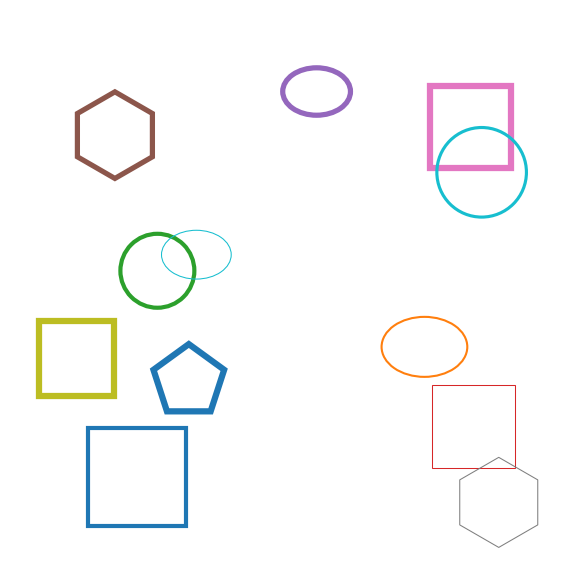[{"shape": "square", "thickness": 2, "radius": 0.42, "center": [0.238, 0.174]}, {"shape": "pentagon", "thickness": 3, "radius": 0.32, "center": [0.327, 0.339]}, {"shape": "oval", "thickness": 1, "radius": 0.37, "center": [0.735, 0.399]}, {"shape": "circle", "thickness": 2, "radius": 0.32, "center": [0.273, 0.53]}, {"shape": "square", "thickness": 0.5, "radius": 0.36, "center": [0.82, 0.26]}, {"shape": "oval", "thickness": 2.5, "radius": 0.29, "center": [0.548, 0.841]}, {"shape": "hexagon", "thickness": 2.5, "radius": 0.37, "center": [0.199, 0.765]}, {"shape": "square", "thickness": 3, "radius": 0.35, "center": [0.815, 0.779]}, {"shape": "hexagon", "thickness": 0.5, "radius": 0.39, "center": [0.864, 0.129]}, {"shape": "square", "thickness": 3, "radius": 0.32, "center": [0.133, 0.378]}, {"shape": "circle", "thickness": 1.5, "radius": 0.39, "center": [0.834, 0.701]}, {"shape": "oval", "thickness": 0.5, "radius": 0.3, "center": [0.34, 0.558]}]